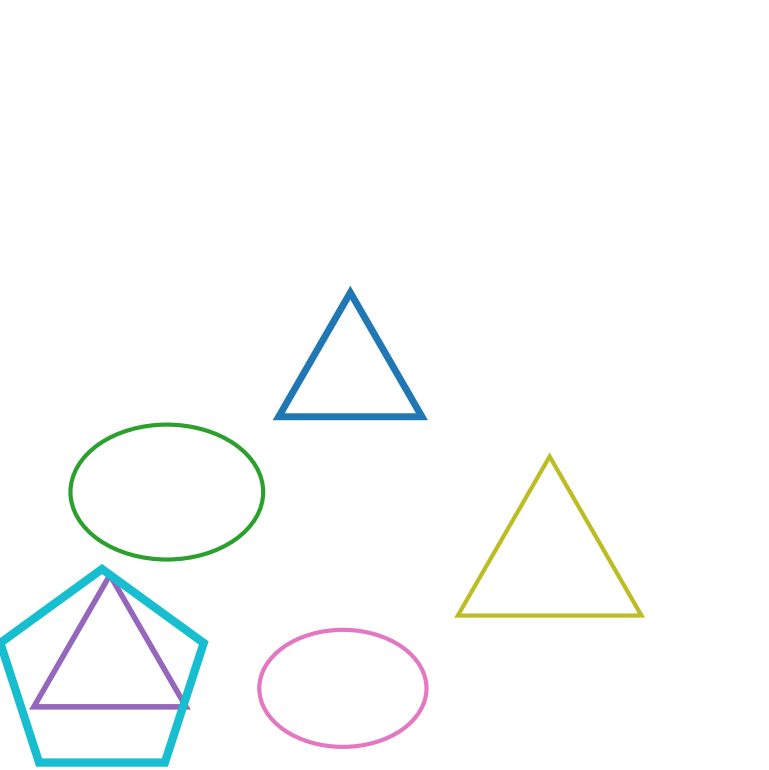[{"shape": "triangle", "thickness": 2.5, "radius": 0.54, "center": [0.455, 0.513]}, {"shape": "oval", "thickness": 1.5, "radius": 0.63, "center": [0.217, 0.361]}, {"shape": "triangle", "thickness": 2, "radius": 0.57, "center": [0.143, 0.139]}, {"shape": "oval", "thickness": 1.5, "radius": 0.54, "center": [0.445, 0.106]}, {"shape": "triangle", "thickness": 1.5, "radius": 0.69, "center": [0.714, 0.269]}, {"shape": "pentagon", "thickness": 3, "radius": 0.69, "center": [0.132, 0.122]}]